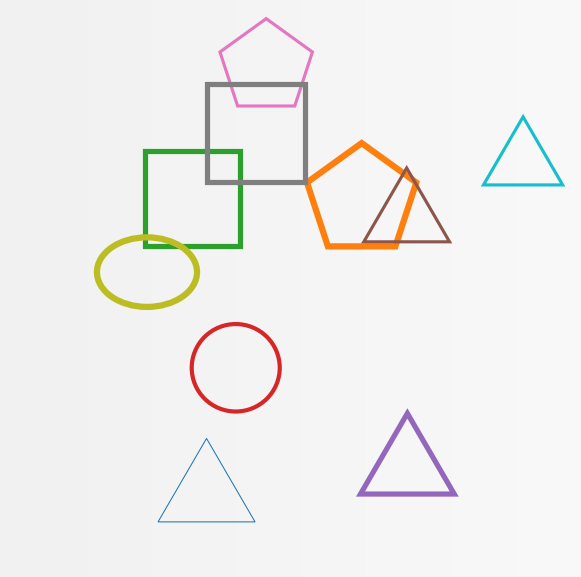[{"shape": "triangle", "thickness": 0.5, "radius": 0.48, "center": [0.355, 0.144]}, {"shape": "pentagon", "thickness": 3, "radius": 0.49, "center": [0.622, 0.653]}, {"shape": "square", "thickness": 2.5, "radius": 0.41, "center": [0.331, 0.655]}, {"shape": "circle", "thickness": 2, "radius": 0.38, "center": [0.406, 0.362]}, {"shape": "triangle", "thickness": 2.5, "radius": 0.47, "center": [0.701, 0.19]}, {"shape": "triangle", "thickness": 1.5, "radius": 0.43, "center": [0.7, 0.623]}, {"shape": "pentagon", "thickness": 1.5, "radius": 0.42, "center": [0.458, 0.883]}, {"shape": "square", "thickness": 2.5, "radius": 0.42, "center": [0.441, 0.769]}, {"shape": "oval", "thickness": 3, "radius": 0.43, "center": [0.253, 0.528]}, {"shape": "triangle", "thickness": 1.5, "radius": 0.39, "center": [0.9, 0.718]}]